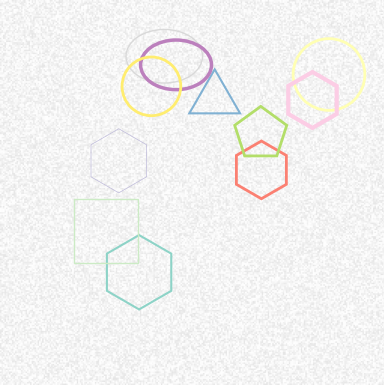[{"shape": "hexagon", "thickness": 1.5, "radius": 0.48, "center": [0.361, 0.293]}, {"shape": "circle", "thickness": 2, "radius": 0.47, "center": [0.854, 0.806]}, {"shape": "hexagon", "thickness": 0.5, "radius": 0.42, "center": [0.308, 0.582]}, {"shape": "hexagon", "thickness": 2, "radius": 0.37, "center": [0.679, 0.559]}, {"shape": "triangle", "thickness": 1.5, "radius": 0.38, "center": [0.558, 0.744]}, {"shape": "pentagon", "thickness": 2, "radius": 0.36, "center": [0.677, 0.653]}, {"shape": "hexagon", "thickness": 3, "radius": 0.36, "center": [0.812, 0.74]}, {"shape": "oval", "thickness": 1, "radius": 0.5, "center": [0.427, 0.854]}, {"shape": "oval", "thickness": 2.5, "radius": 0.46, "center": [0.457, 0.832]}, {"shape": "square", "thickness": 1, "radius": 0.42, "center": [0.275, 0.401]}, {"shape": "circle", "thickness": 2, "radius": 0.38, "center": [0.393, 0.776]}]